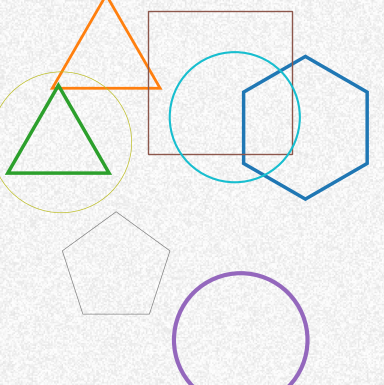[{"shape": "hexagon", "thickness": 2.5, "radius": 0.93, "center": [0.793, 0.668]}, {"shape": "triangle", "thickness": 2, "radius": 0.81, "center": [0.276, 0.852]}, {"shape": "triangle", "thickness": 2.5, "radius": 0.76, "center": [0.152, 0.626]}, {"shape": "circle", "thickness": 3, "radius": 0.87, "center": [0.625, 0.117]}, {"shape": "square", "thickness": 1, "radius": 0.93, "center": [0.571, 0.786]}, {"shape": "pentagon", "thickness": 0.5, "radius": 0.73, "center": [0.302, 0.303]}, {"shape": "circle", "thickness": 0.5, "radius": 0.91, "center": [0.159, 0.63]}, {"shape": "circle", "thickness": 1.5, "radius": 0.84, "center": [0.61, 0.696]}]